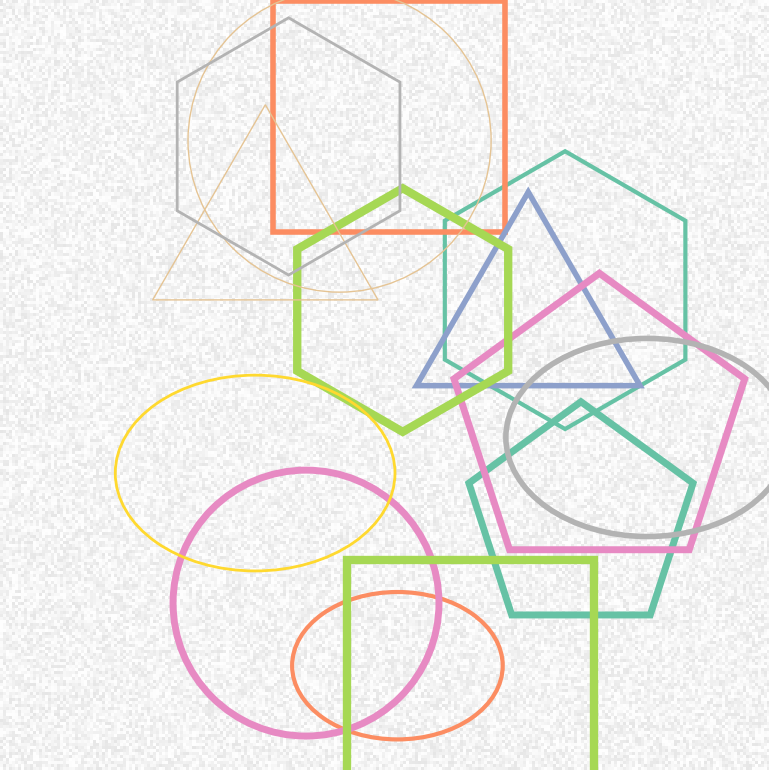[{"shape": "hexagon", "thickness": 1.5, "radius": 0.9, "center": [0.734, 0.623]}, {"shape": "pentagon", "thickness": 2.5, "radius": 0.77, "center": [0.754, 0.325]}, {"shape": "oval", "thickness": 1.5, "radius": 0.68, "center": [0.516, 0.135]}, {"shape": "square", "thickness": 2, "radius": 0.75, "center": [0.505, 0.849]}, {"shape": "triangle", "thickness": 2, "radius": 0.84, "center": [0.686, 0.583]}, {"shape": "circle", "thickness": 2.5, "radius": 0.86, "center": [0.397, 0.217]}, {"shape": "pentagon", "thickness": 2.5, "radius": 0.99, "center": [0.778, 0.447]}, {"shape": "hexagon", "thickness": 3, "radius": 0.79, "center": [0.523, 0.597]}, {"shape": "square", "thickness": 3, "radius": 0.8, "center": [0.611, 0.113]}, {"shape": "oval", "thickness": 1, "radius": 0.91, "center": [0.331, 0.386]}, {"shape": "circle", "thickness": 0.5, "radius": 0.98, "center": [0.441, 0.817]}, {"shape": "triangle", "thickness": 0.5, "radius": 0.84, "center": [0.345, 0.695]}, {"shape": "hexagon", "thickness": 1, "radius": 0.84, "center": [0.375, 0.81]}, {"shape": "oval", "thickness": 2, "radius": 0.92, "center": [0.841, 0.432]}]